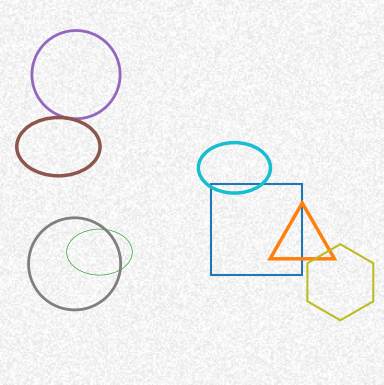[{"shape": "square", "thickness": 1.5, "radius": 0.59, "center": [0.666, 0.404]}, {"shape": "triangle", "thickness": 2.5, "radius": 0.48, "center": [0.785, 0.376]}, {"shape": "oval", "thickness": 0.5, "radius": 0.43, "center": [0.258, 0.345]}, {"shape": "circle", "thickness": 2, "radius": 0.57, "center": [0.197, 0.806]}, {"shape": "oval", "thickness": 2.5, "radius": 0.54, "center": [0.152, 0.619]}, {"shape": "circle", "thickness": 2, "radius": 0.6, "center": [0.194, 0.315]}, {"shape": "hexagon", "thickness": 1.5, "radius": 0.49, "center": [0.884, 0.267]}, {"shape": "oval", "thickness": 2.5, "radius": 0.47, "center": [0.609, 0.564]}]